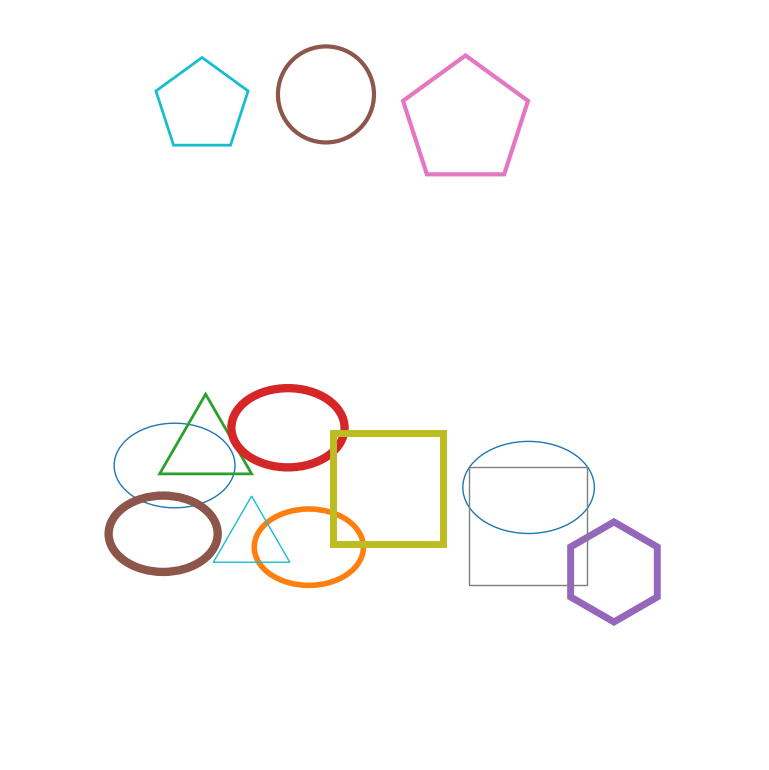[{"shape": "oval", "thickness": 0.5, "radius": 0.39, "center": [0.227, 0.395]}, {"shape": "oval", "thickness": 0.5, "radius": 0.43, "center": [0.686, 0.367]}, {"shape": "oval", "thickness": 2, "radius": 0.35, "center": [0.401, 0.289]}, {"shape": "triangle", "thickness": 1, "radius": 0.35, "center": [0.267, 0.419]}, {"shape": "oval", "thickness": 3, "radius": 0.37, "center": [0.374, 0.444]}, {"shape": "hexagon", "thickness": 2.5, "radius": 0.32, "center": [0.797, 0.257]}, {"shape": "circle", "thickness": 1.5, "radius": 0.31, "center": [0.423, 0.877]}, {"shape": "oval", "thickness": 3, "radius": 0.35, "center": [0.212, 0.307]}, {"shape": "pentagon", "thickness": 1.5, "radius": 0.43, "center": [0.605, 0.843]}, {"shape": "square", "thickness": 0.5, "radius": 0.38, "center": [0.685, 0.317]}, {"shape": "square", "thickness": 2.5, "radius": 0.36, "center": [0.504, 0.366]}, {"shape": "triangle", "thickness": 0.5, "radius": 0.29, "center": [0.327, 0.298]}, {"shape": "pentagon", "thickness": 1, "radius": 0.31, "center": [0.262, 0.862]}]